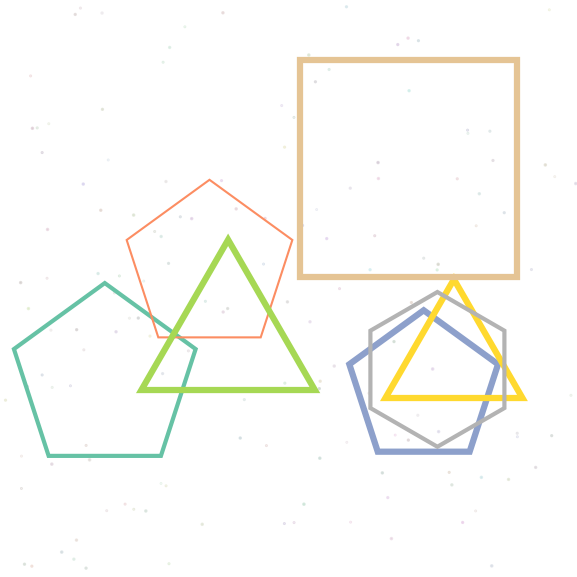[{"shape": "pentagon", "thickness": 2, "radius": 0.83, "center": [0.181, 0.344]}, {"shape": "pentagon", "thickness": 1, "radius": 0.75, "center": [0.363, 0.537]}, {"shape": "pentagon", "thickness": 3, "radius": 0.68, "center": [0.734, 0.326]}, {"shape": "triangle", "thickness": 3, "radius": 0.87, "center": [0.395, 0.41]}, {"shape": "triangle", "thickness": 3, "radius": 0.69, "center": [0.786, 0.378]}, {"shape": "square", "thickness": 3, "radius": 0.94, "center": [0.707, 0.707]}, {"shape": "hexagon", "thickness": 2, "radius": 0.67, "center": [0.757, 0.36]}]